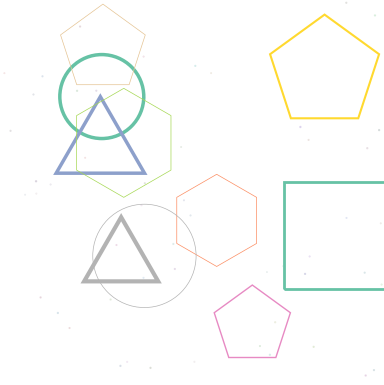[{"shape": "square", "thickness": 2, "radius": 0.7, "center": [0.877, 0.389]}, {"shape": "circle", "thickness": 2.5, "radius": 0.55, "center": [0.264, 0.749]}, {"shape": "hexagon", "thickness": 0.5, "radius": 0.6, "center": [0.563, 0.428]}, {"shape": "triangle", "thickness": 2.5, "radius": 0.66, "center": [0.261, 0.616]}, {"shape": "pentagon", "thickness": 1, "radius": 0.52, "center": [0.655, 0.156]}, {"shape": "hexagon", "thickness": 0.5, "radius": 0.71, "center": [0.321, 0.629]}, {"shape": "pentagon", "thickness": 1.5, "radius": 0.74, "center": [0.843, 0.813]}, {"shape": "pentagon", "thickness": 0.5, "radius": 0.58, "center": [0.267, 0.874]}, {"shape": "circle", "thickness": 0.5, "radius": 0.67, "center": [0.375, 0.335]}, {"shape": "triangle", "thickness": 3, "radius": 0.56, "center": [0.315, 0.325]}]